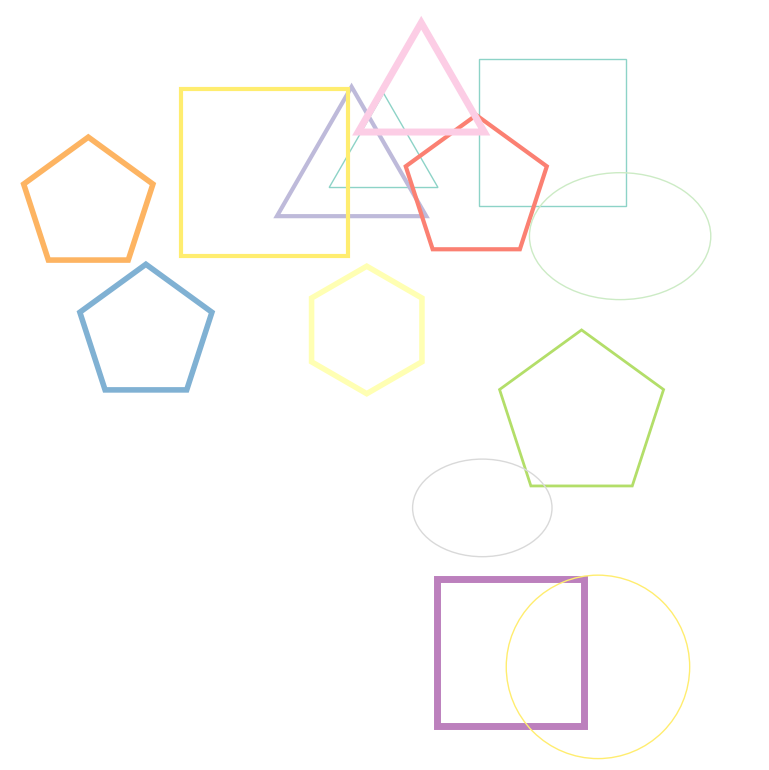[{"shape": "triangle", "thickness": 0.5, "radius": 0.41, "center": [0.498, 0.797]}, {"shape": "square", "thickness": 0.5, "radius": 0.48, "center": [0.717, 0.828]}, {"shape": "hexagon", "thickness": 2, "radius": 0.41, "center": [0.476, 0.572]}, {"shape": "triangle", "thickness": 1.5, "radius": 0.56, "center": [0.457, 0.775]}, {"shape": "pentagon", "thickness": 1.5, "radius": 0.48, "center": [0.619, 0.754]}, {"shape": "pentagon", "thickness": 2, "radius": 0.45, "center": [0.189, 0.567]}, {"shape": "pentagon", "thickness": 2, "radius": 0.44, "center": [0.115, 0.734]}, {"shape": "pentagon", "thickness": 1, "radius": 0.56, "center": [0.755, 0.459]}, {"shape": "triangle", "thickness": 2.5, "radius": 0.47, "center": [0.547, 0.876]}, {"shape": "oval", "thickness": 0.5, "radius": 0.45, "center": [0.626, 0.34]}, {"shape": "square", "thickness": 2.5, "radius": 0.48, "center": [0.663, 0.152]}, {"shape": "oval", "thickness": 0.5, "radius": 0.59, "center": [0.805, 0.693]}, {"shape": "circle", "thickness": 0.5, "radius": 0.6, "center": [0.777, 0.134]}, {"shape": "square", "thickness": 1.5, "radius": 0.54, "center": [0.343, 0.776]}]